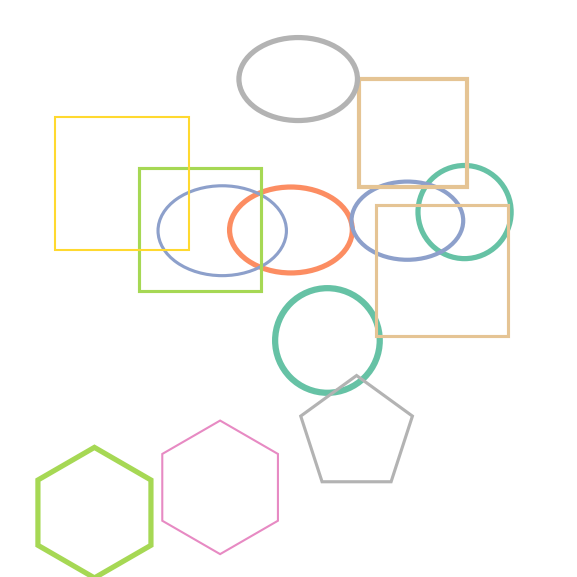[{"shape": "circle", "thickness": 3, "radius": 0.45, "center": [0.567, 0.41]}, {"shape": "circle", "thickness": 2.5, "radius": 0.4, "center": [0.804, 0.632]}, {"shape": "oval", "thickness": 2.5, "radius": 0.53, "center": [0.504, 0.601]}, {"shape": "oval", "thickness": 1.5, "radius": 0.56, "center": [0.385, 0.6]}, {"shape": "oval", "thickness": 2, "radius": 0.48, "center": [0.705, 0.617]}, {"shape": "hexagon", "thickness": 1, "radius": 0.58, "center": [0.381, 0.155]}, {"shape": "square", "thickness": 1.5, "radius": 0.53, "center": [0.346, 0.601]}, {"shape": "hexagon", "thickness": 2.5, "radius": 0.56, "center": [0.164, 0.111]}, {"shape": "square", "thickness": 1, "radius": 0.58, "center": [0.211, 0.681]}, {"shape": "square", "thickness": 2, "radius": 0.47, "center": [0.715, 0.77]}, {"shape": "square", "thickness": 1.5, "radius": 0.57, "center": [0.766, 0.531]}, {"shape": "pentagon", "thickness": 1.5, "radius": 0.51, "center": [0.617, 0.247]}, {"shape": "oval", "thickness": 2.5, "radius": 0.51, "center": [0.516, 0.862]}]